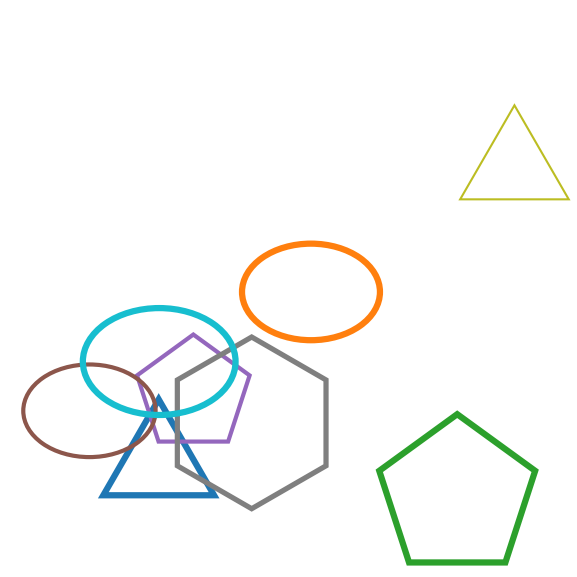[{"shape": "triangle", "thickness": 3, "radius": 0.55, "center": [0.275, 0.197]}, {"shape": "oval", "thickness": 3, "radius": 0.6, "center": [0.539, 0.494]}, {"shape": "pentagon", "thickness": 3, "radius": 0.71, "center": [0.792, 0.14]}, {"shape": "pentagon", "thickness": 2, "radius": 0.51, "center": [0.335, 0.317]}, {"shape": "oval", "thickness": 2, "radius": 0.57, "center": [0.155, 0.288]}, {"shape": "hexagon", "thickness": 2.5, "radius": 0.74, "center": [0.436, 0.267]}, {"shape": "triangle", "thickness": 1, "radius": 0.54, "center": [0.891, 0.708]}, {"shape": "oval", "thickness": 3, "radius": 0.66, "center": [0.276, 0.373]}]